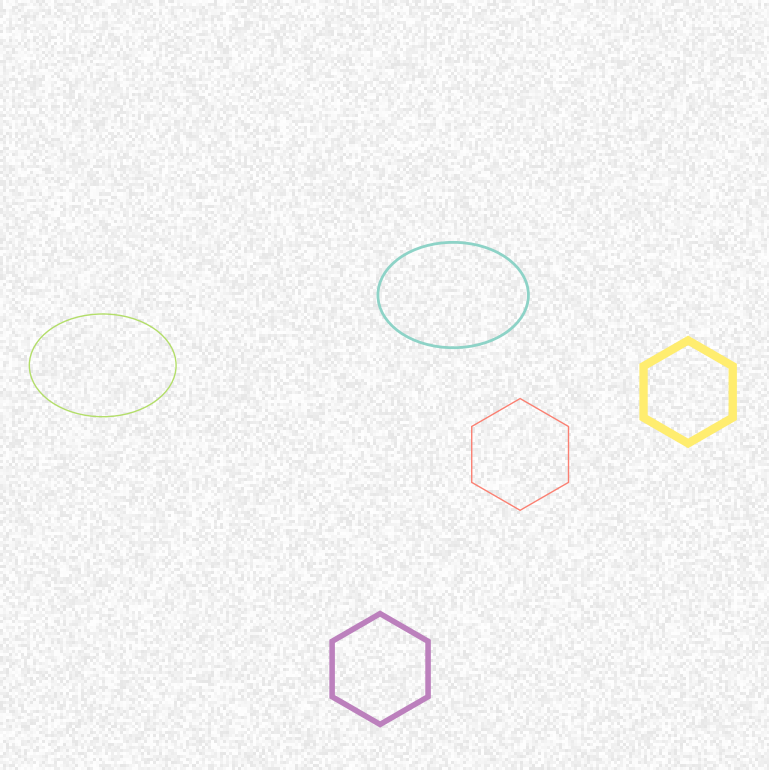[{"shape": "oval", "thickness": 1, "radius": 0.49, "center": [0.589, 0.617]}, {"shape": "hexagon", "thickness": 0.5, "radius": 0.36, "center": [0.675, 0.41]}, {"shape": "oval", "thickness": 0.5, "radius": 0.48, "center": [0.133, 0.526]}, {"shape": "hexagon", "thickness": 2, "radius": 0.36, "center": [0.494, 0.131]}, {"shape": "hexagon", "thickness": 3, "radius": 0.33, "center": [0.894, 0.491]}]